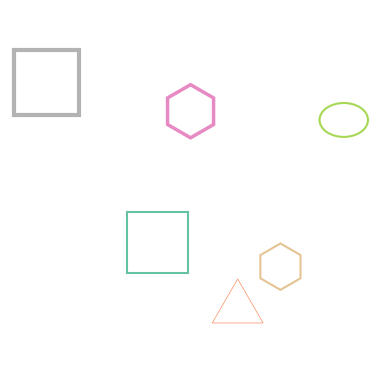[{"shape": "square", "thickness": 1.5, "radius": 0.4, "center": [0.409, 0.37]}, {"shape": "triangle", "thickness": 0.5, "radius": 0.38, "center": [0.617, 0.199]}, {"shape": "hexagon", "thickness": 2.5, "radius": 0.34, "center": [0.495, 0.711]}, {"shape": "oval", "thickness": 1.5, "radius": 0.31, "center": [0.893, 0.688]}, {"shape": "hexagon", "thickness": 1.5, "radius": 0.3, "center": [0.728, 0.307]}, {"shape": "square", "thickness": 3, "radius": 0.42, "center": [0.121, 0.785]}]